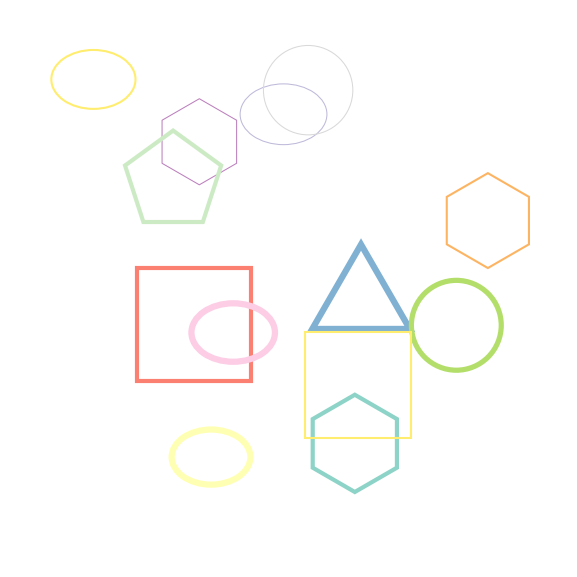[{"shape": "hexagon", "thickness": 2, "radius": 0.42, "center": [0.614, 0.231]}, {"shape": "oval", "thickness": 3, "radius": 0.34, "center": [0.365, 0.208]}, {"shape": "oval", "thickness": 0.5, "radius": 0.38, "center": [0.491, 0.801]}, {"shape": "square", "thickness": 2, "radius": 0.49, "center": [0.336, 0.437]}, {"shape": "triangle", "thickness": 3, "radius": 0.49, "center": [0.625, 0.478]}, {"shape": "hexagon", "thickness": 1, "radius": 0.41, "center": [0.845, 0.617]}, {"shape": "circle", "thickness": 2.5, "radius": 0.39, "center": [0.79, 0.436]}, {"shape": "oval", "thickness": 3, "radius": 0.36, "center": [0.404, 0.423]}, {"shape": "circle", "thickness": 0.5, "radius": 0.39, "center": [0.534, 0.843]}, {"shape": "hexagon", "thickness": 0.5, "radius": 0.37, "center": [0.345, 0.754]}, {"shape": "pentagon", "thickness": 2, "radius": 0.44, "center": [0.3, 0.685]}, {"shape": "square", "thickness": 1, "radius": 0.46, "center": [0.62, 0.333]}, {"shape": "oval", "thickness": 1, "radius": 0.36, "center": [0.162, 0.862]}]